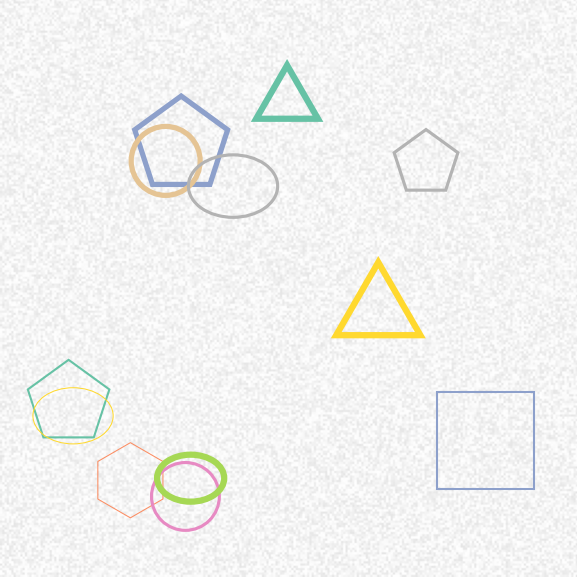[{"shape": "pentagon", "thickness": 1, "radius": 0.37, "center": [0.119, 0.302]}, {"shape": "triangle", "thickness": 3, "radius": 0.31, "center": [0.497, 0.824]}, {"shape": "hexagon", "thickness": 0.5, "radius": 0.33, "center": [0.226, 0.168]}, {"shape": "pentagon", "thickness": 2.5, "radius": 0.42, "center": [0.314, 0.748]}, {"shape": "square", "thickness": 1, "radius": 0.42, "center": [0.841, 0.236]}, {"shape": "circle", "thickness": 1.5, "radius": 0.29, "center": [0.321, 0.139]}, {"shape": "oval", "thickness": 3, "radius": 0.29, "center": [0.33, 0.171]}, {"shape": "triangle", "thickness": 3, "radius": 0.42, "center": [0.655, 0.461]}, {"shape": "oval", "thickness": 0.5, "radius": 0.35, "center": [0.126, 0.279]}, {"shape": "circle", "thickness": 2.5, "radius": 0.3, "center": [0.287, 0.721]}, {"shape": "oval", "thickness": 1.5, "radius": 0.39, "center": [0.404, 0.677]}, {"shape": "pentagon", "thickness": 1.5, "radius": 0.29, "center": [0.738, 0.717]}]